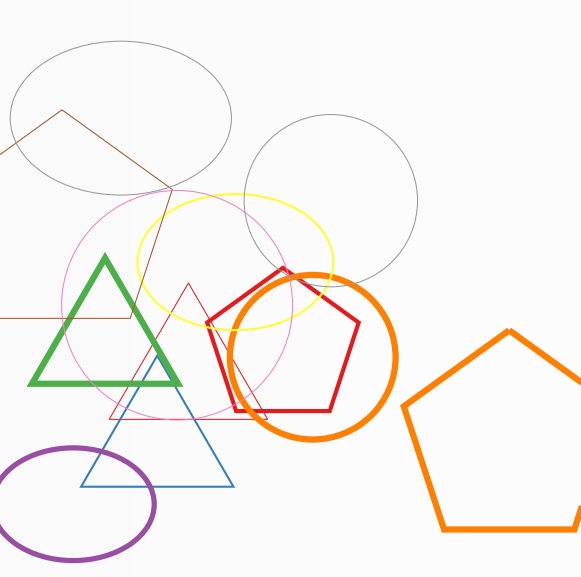[{"shape": "pentagon", "thickness": 2, "radius": 0.69, "center": [0.487, 0.398]}, {"shape": "triangle", "thickness": 0.5, "radius": 0.79, "center": [0.324, 0.352]}, {"shape": "triangle", "thickness": 1, "radius": 0.76, "center": [0.271, 0.232]}, {"shape": "triangle", "thickness": 3, "radius": 0.73, "center": [0.181, 0.407]}, {"shape": "oval", "thickness": 2.5, "radius": 0.7, "center": [0.126, 0.126]}, {"shape": "circle", "thickness": 3, "radius": 0.71, "center": [0.538, 0.381]}, {"shape": "pentagon", "thickness": 3, "radius": 0.95, "center": [0.876, 0.237]}, {"shape": "oval", "thickness": 1, "radius": 0.84, "center": [0.405, 0.545]}, {"shape": "pentagon", "thickness": 0.5, "radius": 1.0, "center": [0.107, 0.609]}, {"shape": "circle", "thickness": 0.5, "radius": 0.99, "center": [0.305, 0.471]}, {"shape": "circle", "thickness": 0.5, "radius": 0.75, "center": [0.569, 0.652]}, {"shape": "oval", "thickness": 0.5, "radius": 0.95, "center": [0.208, 0.795]}]